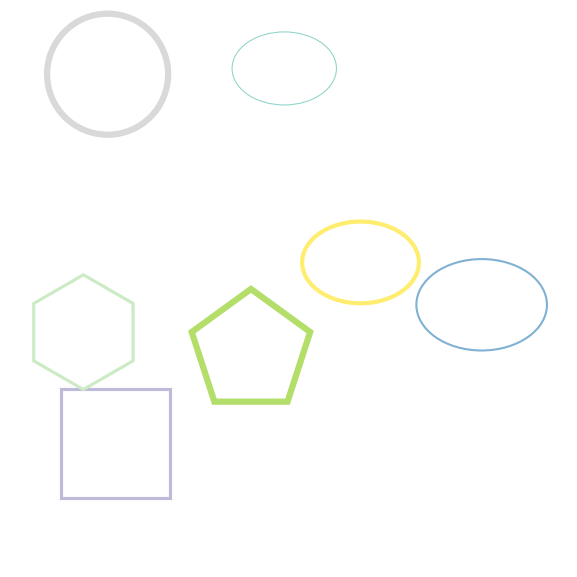[{"shape": "oval", "thickness": 0.5, "radius": 0.45, "center": [0.492, 0.881]}, {"shape": "square", "thickness": 1.5, "radius": 0.47, "center": [0.2, 0.231]}, {"shape": "oval", "thickness": 1, "radius": 0.57, "center": [0.834, 0.471]}, {"shape": "pentagon", "thickness": 3, "radius": 0.54, "center": [0.435, 0.391]}, {"shape": "circle", "thickness": 3, "radius": 0.52, "center": [0.186, 0.871]}, {"shape": "hexagon", "thickness": 1.5, "radius": 0.5, "center": [0.144, 0.424]}, {"shape": "oval", "thickness": 2, "radius": 0.51, "center": [0.624, 0.545]}]